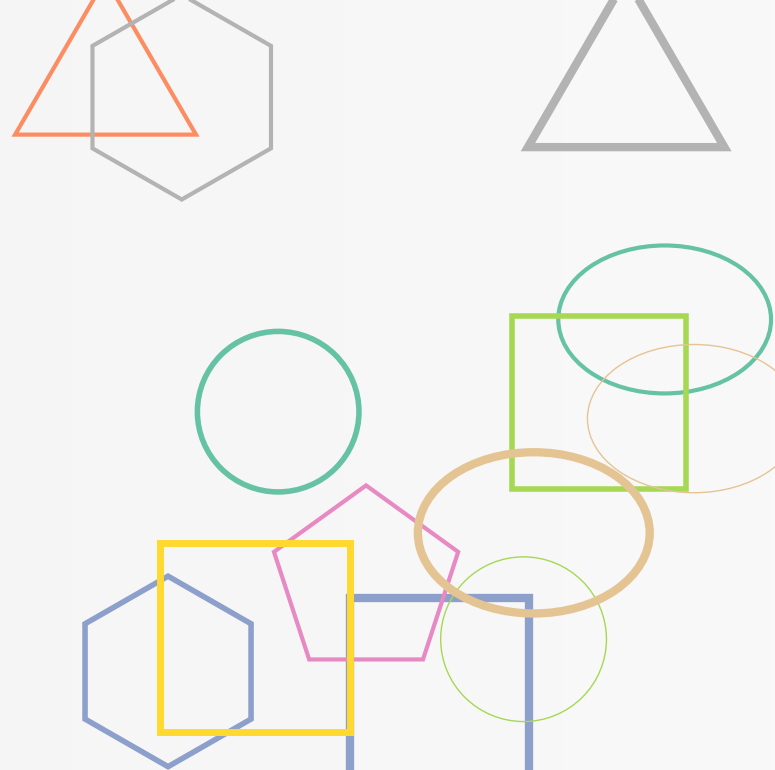[{"shape": "oval", "thickness": 1.5, "radius": 0.69, "center": [0.858, 0.585]}, {"shape": "circle", "thickness": 2, "radius": 0.52, "center": [0.359, 0.465]}, {"shape": "triangle", "thickness": 1.5, "radius": 0.67, "center": [0.136, 0.893]}, {"shape": "hexagon", "thickness": 2, "radius": 0.62, "center": [0.217, 0.128]}, {"shape": "square", "thickness": 3, "radius": 0.58, "center": [0.567, 0.107]}, {"shape": "pentagon", "thickness": 1.5, "radius": 0.62, "center": [0.472, 0.245]}, {"shape": "square", "thickness": 2, "radius": 0.56, "center": [0.773, 0.477]}, {"shape": "circle", "thickness": 0.5, "radius": 0.53, "center": [0.676, 0.17]}, {"shape": "square", "thickness": 2.5, "radius": 0.61, "center": [0.329, 0.173]}, {"shape": "oval", "thickness": 0.5, "radius": 0.69, "center": [0.895, 0.456]}, {"shape": "oval", "thickness": 3, "radius": 0.75, "center": [0.689, 0.308]}, {"shape": "hexagon", "thickness": 1.5, "radius": 0.66, "center": [0.235, 0.874]}, {"shape": "triangle", "thickness": 3, "radius": 0.73, "center": [0.808, 0.882]}]